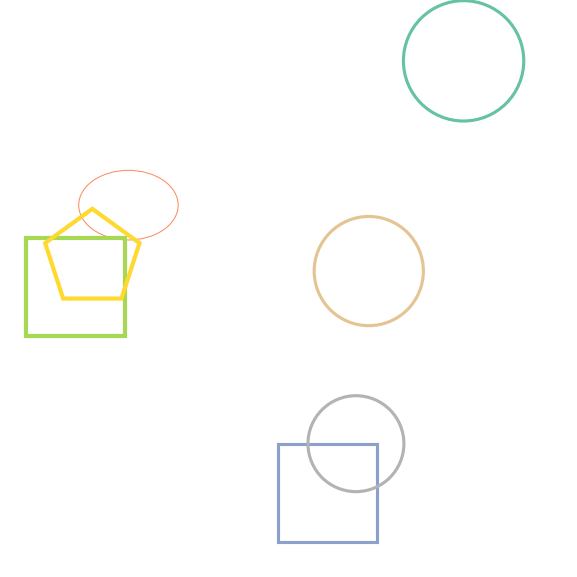[{"shape": "circle", "thickness": 1.5, "radius": 0.52, "center": [0.803, 0.894]}, {"shape": "oval", "thickness": 0.5, "radius": 0.43, "center": [0.222, 0.644]}, {"shape": "square", "thickness": 1.5, "radius": 0.43, "center": [0.567, 0.146]}, {"shape": "square", "thickness": 2, "radius": 0.43, "center": [0.131, 0.502]}, {"shape": "pentagon", "thickness": 2, "radius": 0.43, "center": [0.16, 0.552]}, {"shape": "circle", "thickness": 1.5, "radius": 0.47, "center": [0.639, 0.53]}, {"shape": "circle", "thickness": 1.5, "radius": 0.42, "center": [0.616, 0.231]}]